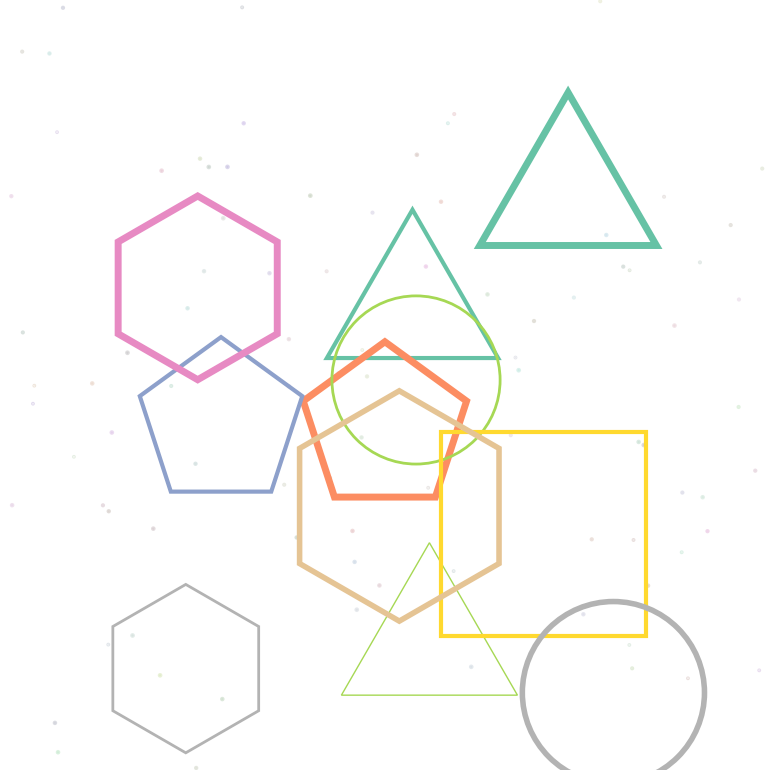[{"shape": "triangle", "thickness": 2.5, "radius": 0.66, "center": [0.738, 0.747]}, {"shape": "triangle", "thickness": 1.5, "radius": 0.64, "center": [0.536, 0.599]}, {"shape": "pentagon", "thickness": 2.5, "radius": 0.56, "center": [0.5, 0.445]}, {"shape": "pentagon", "thickness": 1.5, "radius": 0.55, "center": [0.287, 0.451]}, {"shape": "hexagon", "thickness": 2.5, "radius": 0.6, "center": [0.257, 0.626]}, {"shape": "circle", "thickness": 1, "radius": 0.55, "center": [0.54, 0.507]}, {"shape": "triangle", "thickness": 0.5, "radius": 0.66, "center": [0.558, 0.163]}, {"shape": "square", "thickness": 1.5, "radius": 0.66, "center": [0.706, 0.306]}, {"shape": "hexagon", "thickness": 2, "radius": 0.75, "center": [0.519, 0.343]}, {"shape": "circle", "thickness": 2, "radius": 0.59, "center": [0.797, 0.101]}, {"shape": "hexagon", "thickness": 1, "radius": 0.55, "center": [0.241, 0.132]}]